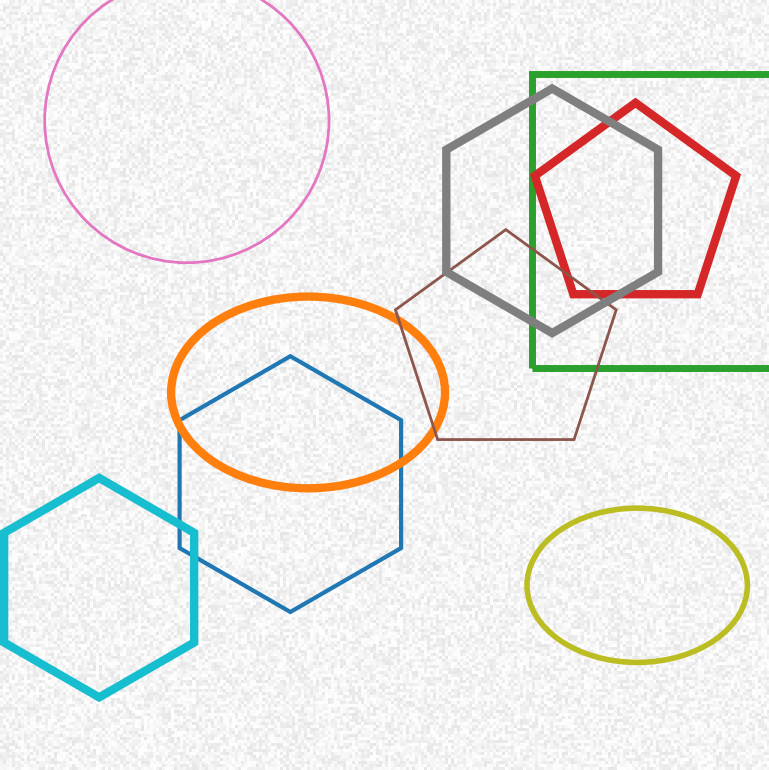[{"shape": "hexagon", "thickness": 1.5, "radius": 0.83, "center": [0.377, 0.371]}, {"shape": "oval", "thickness": 3, "radius": 0.89, "center": [0.4, 0.49]}, {"shape": "square", "thickness": 2.5, "radius": 0.96, "center": [0.881, 0.713]}, {"shape": "pentagon", "thickness": 3, "radius": 0.69, "center": [0.825, 0.729]}, {"shape": "pentagon", "thickness": 1, "radius": 0.75, "center": [0.657, 0.551]}, {"shape": "circle", "thickness": 1, "radius": 0.92, "center": [0.243, 0.843]}, {"shape": "hexagon", "thickness": 3, "radius": 0.79, "center": [0.717, 0.726]}, {"shape": "oval", "thickness": 2, "radius": 0.72, "center": [0.828, 0.24]}, {"shape": "hexagon", "thickness": 3, "radius": 0.71, "center": [0.129, 0.237]}]